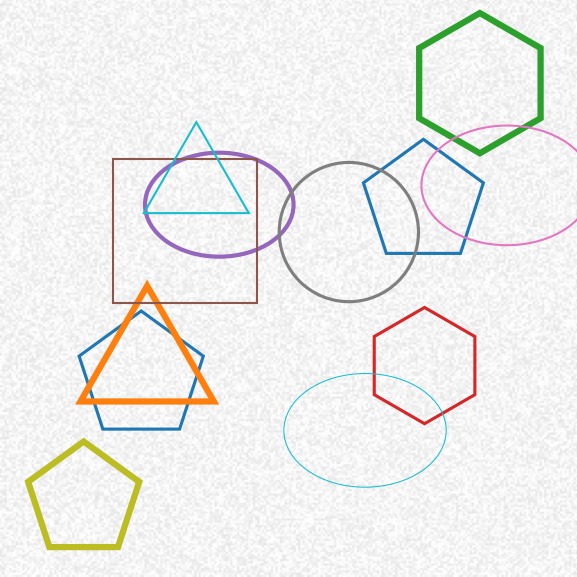[{"shape": "pentagon", "thickness": 1.5, "radius": 0.55, "center": [0.733, 0.649]}, {"shape": "pentagon", "thickness": 1.5, "radius": 0.57, "center": [0.245, 0.348]}, {"shape": "triangle", "thickness": 3, "radius": 0.67, "center": [0.255, 0.371]}, {"shape": "hexagon", "thickness": 3, "radius": 0.61, "center": [0.831, 0.855]}, {"shape": "hexagon", "thickness": 1.5, "radius": 0.5, "center": [0.735, 0.366]}, {"shape": "oval", "thickness": 2, "radius": 0.64, "center": [0.38, 0.645]}, {"shape": "square", "thickness": 1, "radius": 0.62, "center": [0.32, 0.6]}, {"shape": "oval", "thickness": 1, "radius": 0.74, "center": [0.878, 0.678]}, {"shape": "circle", "thickness": 1.5, "radius": 0.6, "center": [0.604, 0.597]}, {"shape": "pentagon", "thickness": 3, "radius": 0.51, "center": [0.145, 0.134]}, {"shape": "triangle", "thickness": 1, "radius": 0.52, "center": [0.34, 0.683]}, {"shape": "oval", "thickness": 0.5, "radius": 0.7, "center": [0.632, 0.254]}]